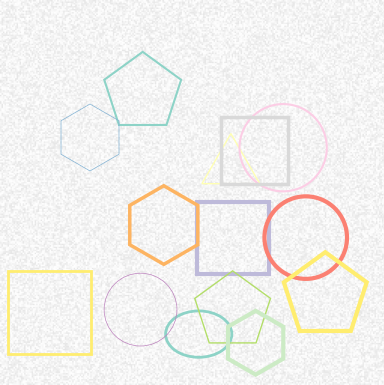[{"shape": "pentagon", "thickness": 1.5, "radius": 0.52, "center": [0.371, 0.76]}, {"shape": "oval", "thickness": 2, "radius": 0.43, "center": [0.516, 0.132]}, {"shape": "triangle", "thickness": 1, "radius": 0.43, "center": [0.6, 0.566]}, {"shape": "square", "thickness": 3, "radius": 0.47, "center": [0.606, 0.383]}, {"shape": "circle", "thickness": 3, "radius": 0.54, "center": [0.794, 0.383]}, {"shape": "hexagon", "thickness": 0.5, "radius": 0.43, "center": [0.234, 0.643]}, {"shape": "hexagon", "thickness": 2.5, "radius": 0.51, "center": [0.425, 0.415]}, {"shape": "pentagon", "thickness": 1, "radius": 0.52, "center": [0.604, 0.193]}, {"shape": "circle", "thickness": 1.5, "radius": 0.57, "center": [0.735, 0.616]}, {"shape": "square", "thickness": 2.5, "radius": 0.44, "center": [0.662, 0.61]}, {"shape": "circle", "thickness": 0.5, "radius": 0.47, "center": [0.365, 0.196]}, {"shape": "hexagon", "thickness": 3, "radius": 0.41, "center": [0.664, 0.11]}, {"shape": "square", "thickness": 2, "radius": 0.54, "center": [0.129, 0.188]}, {"shape": "pentagon", "thickness": 3, "radius": 0.57, "center": [0.845, 0.232]}]